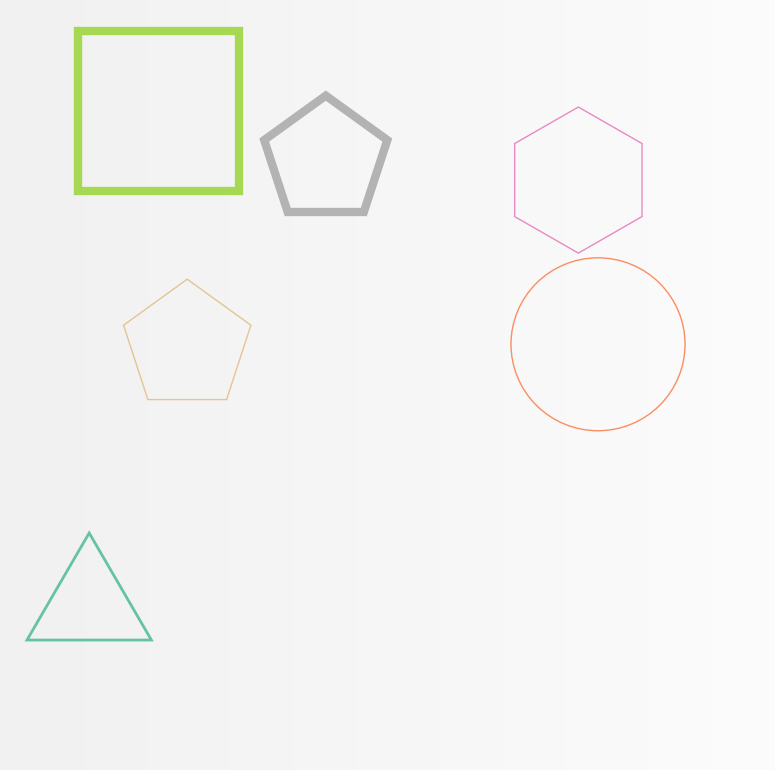[{"shape": "triangle", "thickness": 1, "radius": 0.46, "center": [0.115, 0.215]}, {"shape": "circle", "thickness": 0.5, "radius": 0.56, "center": [0.772, 0.553]}, {"shape": "hexagon", "thickness": 0.5, "radius": 0.47, "center": [0.746, 0.766]}, {"shape": "square", "thickness": 3, "radius": 0.52, "center": [0.205, 0.856]}, {"shape": "pentagon", "thickness": 0.5, "radius": 0.43, "center": [0.242, 0.551]}, {"shape": "pentagon", "thickness": 3, "radius": 0.42, "center": [0.42, 0.792]}]